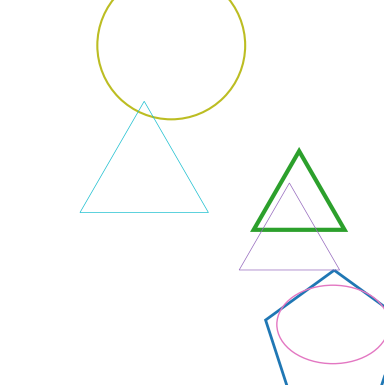[{"shape": "pentagon", "thickness": 2, "radius": 0.94, "center": [0.868, 0.111]}, {"shape": "triangle", "thickness": 3, "radius": 0.68, "center": [0.777, 0.471]}, {"shape": "triangle", "thickness": 0.5, "radius": 0.75, "center": [0.752, 0.374]}, {"shape": "oval", "thickness": 1, "radius": 0.73, "center": [0.865, 0.157]}, {"shape": "circle", "thickness": 1.5, "radius": 0.96, "center": [0.445, 0.882]}, {"shape": "triangle", "thickness": 0.5, "radius": 0.96, "center": [0.375, 0.544]}]